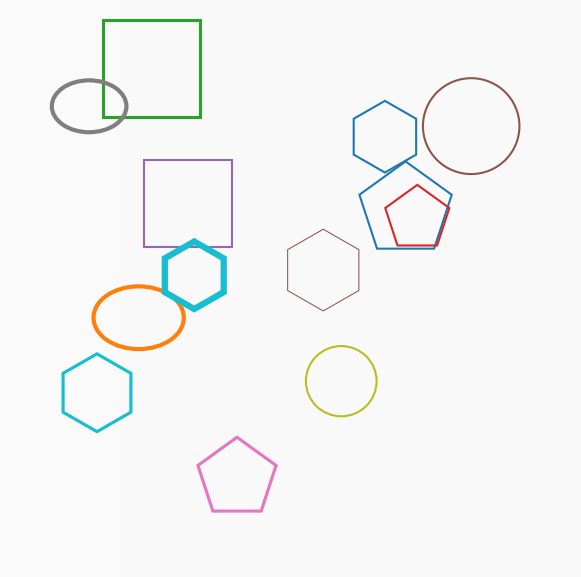[{"shape": "pentagon", "thickness": 1, "radius": 0.42, "center": [0.698, 0.636]}, {"shape": "hexagon", "thickness": 1, "radius": 0.31, "center": [0.662, 0.762]}, {"shape": "oval", "thickness": 2, "radius": 0.39, "center": [0.239, 0.449]}, {"shape": "square", "thickness": 1.5, "radius": 0.42, "center": [0.261, 0.881]}, {"shape": "pentagon", "thickness": 1, "radius": 0.29, "center": [0.718, 0.621]}, {"shape": "square", "thickness": 1, "radius": 0.38, "center": [0.323, 0.647]}, {"shape": "circle", "thickness": 1, "radius": 0.42, "center": [0.811, 0.781]}, {"shape": "hexagon", "thickness": 0.5, "radius": 0.35, "center": [0.556, 0.531]}, {"shape": "pentagon", "thickness": 1.5, "radius": 0.35, "center": [0.408, 0.171]}, {"shape": "oval", "thickness": 2, "radius": 0.32, "center": [0.153, 0.815]}, {"shape": "circle", "thickness": 1, "radius": 0.3, "center": [0.587, 0.339]}, {"shape": "hexagon", "thickness": 1.5, "radius": 0.34, "center": [0.167, 0.319]}, {"shape": "hexagon", "thickness": 3, "radius": 0.29, "center": [0.334, 0.522]}]